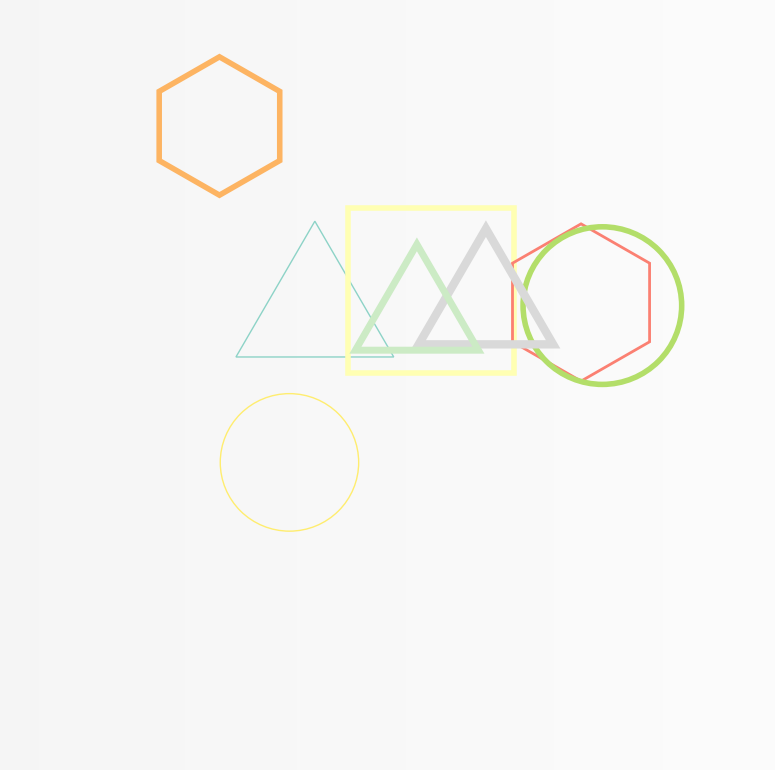[{"shape": "triangle", "thickness": 0.5, "radius": 0.59, "center": [0.406, 0.595]}, {"shape": "square", "thickness": 2, "radius": 0.54, "center": [0.556, 0.623]}, {"shape": "hexagon", "thickness": 1, "radius": 0.51, "center": [0.75, 0.607]}, {"shape": "hexagon", "thickness": 2, "radius": 0.45, "center": [0.283, 0.836]}, {"shape": "circle", "thickness": 2, "radius": 0.51, "center": [0.777, 0.603]}, {"shape": "triangle", "thickness": 3, "radius": 0.5, "center": [0.627, 0.603]}, {"shape": "triangle", "thickness": 2.5, "radius": 0.46, "center": [0.538, 0.591]}, {"shape": "circle", "thickness": 0.5, "radius": 0.45, "center": [0.374, 0.399]}]